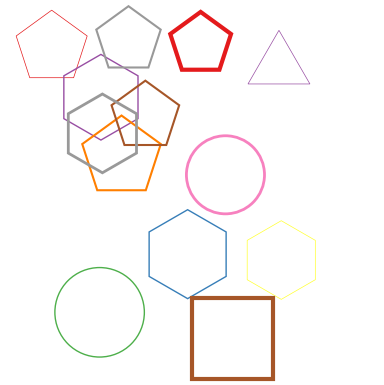[{"shape": "pentagon", "thickness": 0.5, "radius": 0.48, "center": [0.134, 0.877]}, {"shape": "pentagon", "thickness": 3, "radius": 0.41, "center": [0.521, 0.886]}, {"shape": "hexagon", "thickness": 1, "radius": 0.58, "center": [0.487, 0.34]}, {"shape": "circle", "thickness": 1, "radius": 0.58, "center": [0.259, 0.189]}, {"shape": "triangle", "thickness": 0.5, "radius": 0.46, "center": [0.725, 0.828]}, {"shape": "hexagon", "thickness": 1, "radius": 0.56, "center": [0.262, 0.747]}, {"shape": "pentagon", "thickness": 1.5, "radius": 0.54, "center": [0.316, 0.593]}, {"shape": "hexagon", "thickness": 0.5, "radius": 0.51, "center": [0.731, 0.325]}, {"shape": "square", "thickness": 3, "radius": 0.53, "center": [0.603, 0.122]}, {"shape": "pentagon", "thickness": 1.5, "radius": 0.46, "center": [0.378, 0.698]}, {"shape": "circle", "thickness": 2, "radius": 0.51, "center": [0.586, 0.546]}, {"shape": "pentagon", "thickness": 1.5, "radius": 0.44, "center": [0.334, 0.896]}, {"shape": "hexagon", "thickness": 2, "radius": 0.51, "center": [0.266, 0.654]}]